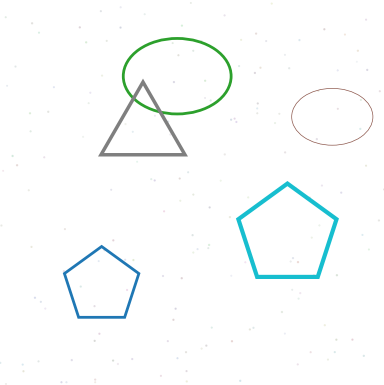[{"shape": "pentagon", "thickness": 2, "radius": 0.51, "center": [0.264, 0.258]}, {"shape": "oval", "thickness": 2, "radius": 0.7, "center": [0.46, 0.802]}, {"shape": "oval", "thickness": 0.5, "radius": 0.53, "center": [0.863, 0.697]}, {"shape": "triangle", "thickness": 2.5, "radius": 0.63, "center": [0.371, 0.661]}, {"shape": "pentagon", "thickness": 3, "radius": 0.67, "center": [0.747, 0.389]}]